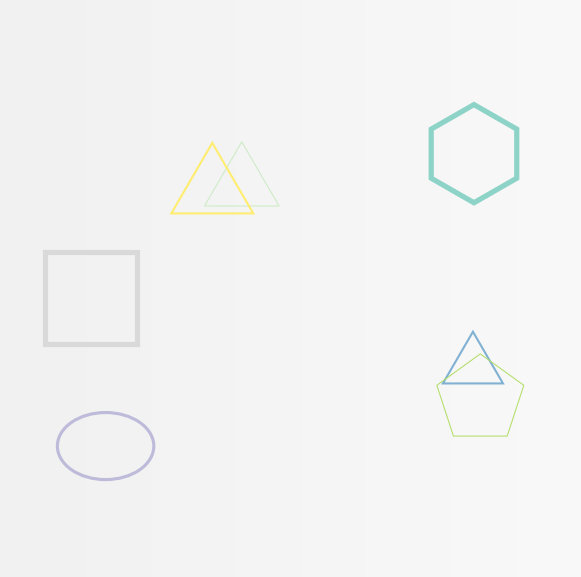[{"shape": "hexagon", "thickness": 2.5, "radius": 0.42, "center": [0.815, 0.733]}, {"shape": "oval", "thickness": 1.5, "radius": 0.41, "center": [0.182, 0.227]}, {"shape": "triangle", "thickness": 1, "radius": 0.3, "center": [0.814, 0.365]}, {"shape": "pentagon", "thickness": 0.5, "radius": 0.39, "center": [0.826, 0.308]}, {"shape": "square", "thickness": 2.5, "radius": 0.4, "center": [0.156, 0.483]}, {"shape": "triangle", "thickness": 0.5, "radius": 0.37, "center": [0.416, 0.679]}, {"shape": "triangle", "thickness": 1, "radius": 0.41, "center": [0.365, 0.67]}]